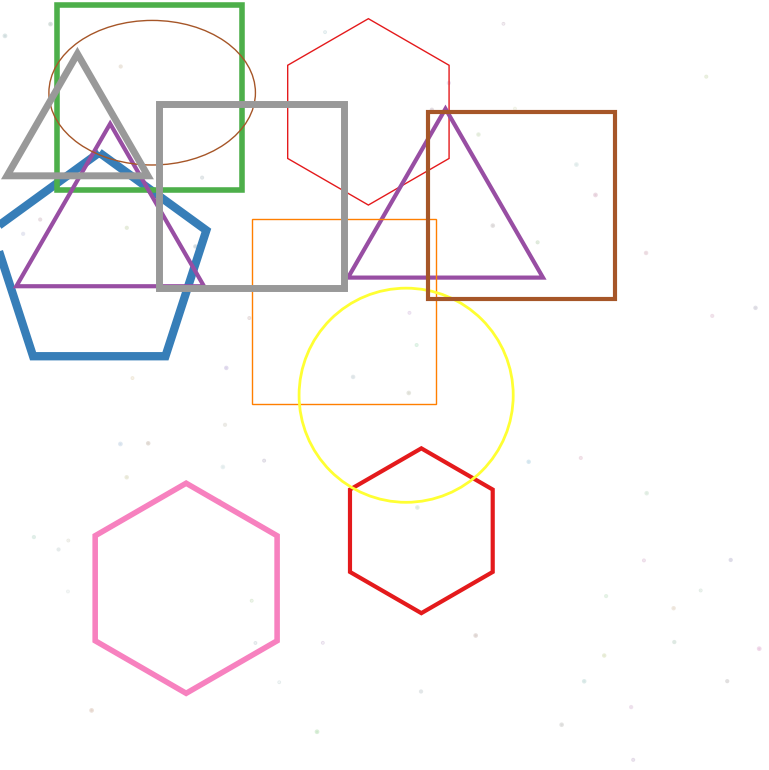[{"shape": "hexagon", "thickness": 1.5, "radius": 0.54, "center": [0.547, 0.311]}, {"shape": "hexagon", "thickness": 0.5, "radius": 0.61, "center": [0.478, 0.855]}, {"shape": "pentagon", "thickness": 3, "radius": 0.73, "center": [0.129, 0.656]}, {"shape": "square", "thickness": 2, "radius": 0.6, "center": [0.194, 0.874]}, {"shape": "triangle", "thickness": 1.5, "radius": 0.7, "center": [0.143, 0.699]}, {"shape": "triangle", "thickness": 1.5, "radius": 0.73, "center": [0.579, 0.713]}, {"shape": "square", "thickness": 0.5, "radius": 0.6, "center": [0.447, 0.595]}, {"shape": "circle", "thickness": 1, "radius": 0.7, "center": [0.527, 0.487]}, {"shape": "square", "thickness": 1.5, "radius": 0.61, "center": [0.677, 0.733]}, {"shape": "oval", "thickness": 0.5, "radius": 0.67, "center": [0.198, 0.88]}, {"shape": "hexagon", "thickness": 2, "radius": 0.68, "center": [0.242, 0.236]}, {"shape": "triangle", "thickness": 2.5, "radius": 0.53, "center": [0.101, 0.824]}, {"shape": "square", "thickness": 2.5, "radius": 0.6, "center": [0.327, 0.746]}]